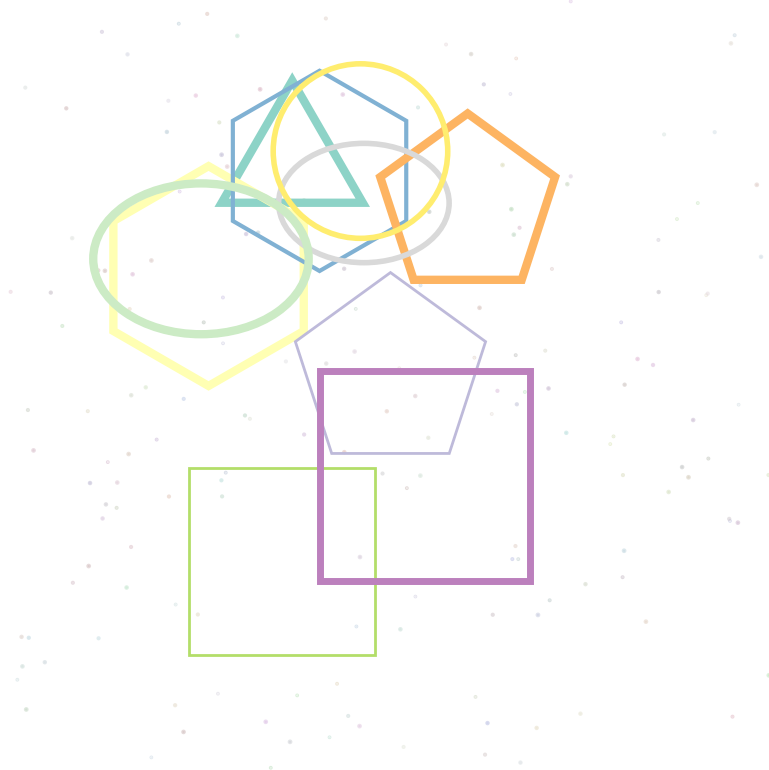[{"shape": "triangle", "thickness": 3, "radius": 0.53, "center": [0.38, 0.79]}, {"shape": "hexagon", "thickness": 3, "radius": 0.71, "center": [0.271, 0.641]}, {"shape": "pentagon", "thickness": 1, "radius": 0.65, "center": [0.507, 0.516]}, {"shape": "hexagon", "thickness": 1.5, "radius": 0.65, "center": [0.415, 0.778]}, {"shape": "pentagon", "thickness": 3, "radius": 0.6, "center": [0.607, 0.733]}, {"shape": "square", "thickness": 1, "radius": 0.61, "center": [0.366, 0.271]}, {"shape": "oval", "thickness": 2, "radius": 0.55, "center": [0.473, 0.736]}, {"shape": "square", "thickness": 2.5, "radius": 0.68, "center": [0.552, 0.382]}, {"shape": "oval", "thickness": 3, "radius": 0.7, "center": [0.261, 0.664]}, {"shape": "circle", "thickness": 2, "radius": 0.57, "center": [0.468, 0.804]}]